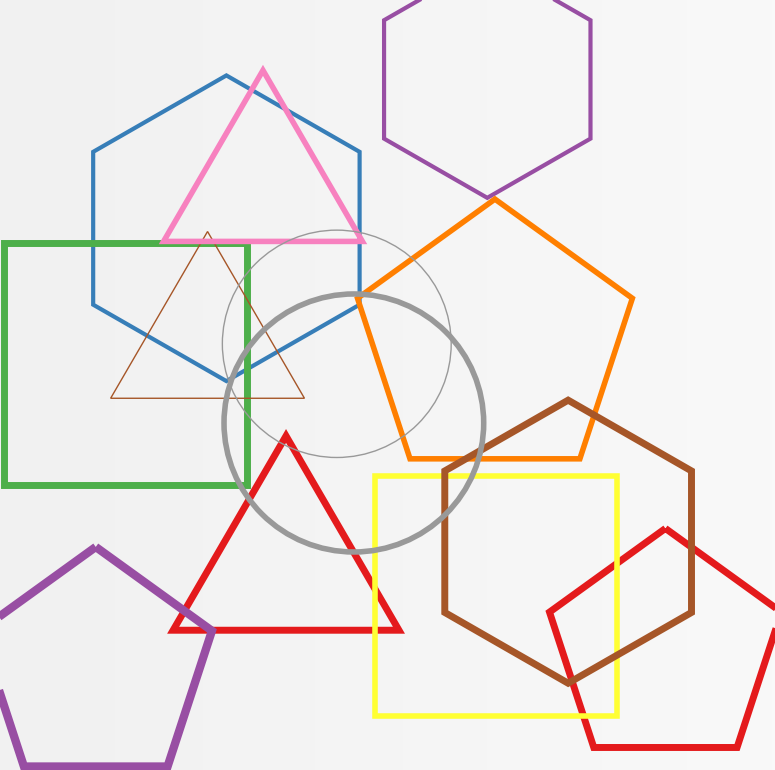[{"shape": "triangle", "thickness": 2.5, "radius": 0.84, "center": [0.369, 0.266]}, {"shape": "pentagon", "thickness": 2.5, "radius": 0.79, "center": [0.859, 0.156]}, {"shape": "hexagon", "thickness": 1.5, "radius": 0.99, "center": [0.292, 0.704]}, {"shape": "square", "thickness": 2.5, "radius": 0.78, "center": [0.162, 0.527]}, {"shape": "hexagon", "thickness": 1.5, "radius": 0.77, "center": [0.629, 0.897]}, {"shape": "pentagon", "thickness": 3, "radius": 0.79, "center": [0.124, 0.132]}, {"shape": "pentagon", "thickness": 2, "radius": 0.93, "center": [0.639, 0.555]}, {"shape": "square", "thickness": 2, "radius": 0.78, "center": [0.64, 0.226]}, {"shape": "hexagon", "thickness": 2.5, "radius": 0.92, "center": [0.733, 0.296]}, {"shape": "triangle", "thickness": 0.5, "radius": 0.72, "center": [0.268, 0.555]}, {"shape": "triangle", "thickness": 2, "radius": 0.74, "center": [0.339, 0.761]}, {"shape": "circle", "thickness": 2, "radius": 0.84, "center": [0.457, 0.451]}, {"shape": "circle", "thickness": 0.5, "radius": 0.74, "center": [0.435, 0.553]}]